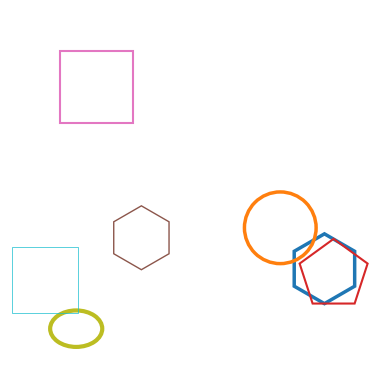[{"shape": "hexagon", "thickness": 2.5, "radius": 0.45, "center": [0.843, 0.302]}, {"shape": "circle", "thickness": 2.5, "radius": 0.47, "center": [0.728, 0.408]}, {"shape": "pentagon", "thickness": 1.5, "radius": 0.46, "center": [0.867, 0.287]}, {"shape": "hexagon", "thickness": 1, "radius": 0.41, "center": [0.367, 0.382]}, {"shape": "square", "thickness": 1.5, "radius": 0.47, "center": [0.25, 0.774]}, {"shape": "oval", "thickness": 3, "radius": 0.34, "center": [0.198, 0.146]}, {"shape": "square", "thickness": 0.5, "radius": 0.43, "center": [0.118, 0.272]}]